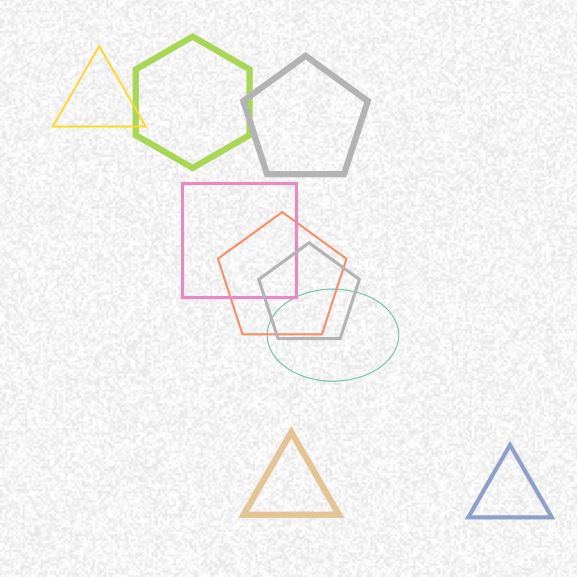[{"shape": "oval", "thickness": 0.5, "radius": 0.57, "center": [0.577, 0.419]}, {"shape": "pentagon", "thickness": 1, "radius": 0.58, "center": [0.489, 0.515]}, {"shape": "triangle", "thickness": 2, "radius": 0.42, "center": [0.883, 0.145]}, {"shape": "square", "thickness": 1.5, "radius": 0.49, "center": [0.414, 0.584]}, {"shape": "hexagon", "thickness": 3, "radius": 0.57, "center": [0.334, 0.822]}, {"shape": "triangle", "thickness": 1, "radius": 0.46, "center": [0.172, 0.827]}, {"shape": "triangle", "thickness": 3, "radius": 0.48, "center": [0.504, 0.155]}, {"shape": "pentagon", "thickness": 1.5, "radius": 0.46, "center": [0.535, 0.487]}, {"shape": "pentagon", "thickness": 3, "radius": 0.57, "center": [0.529, 0.789]}]